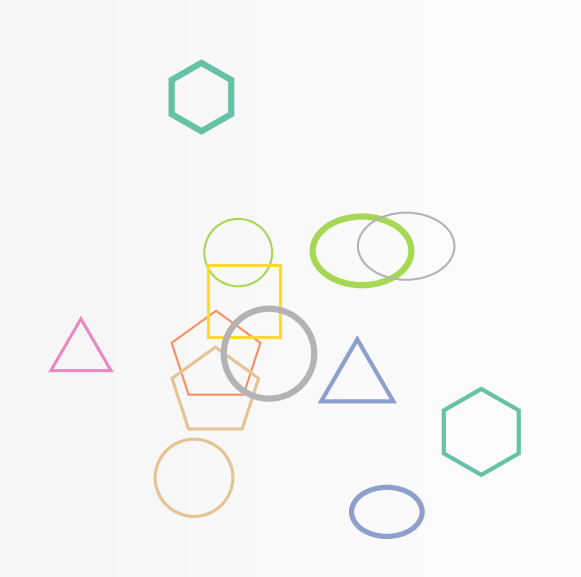[{"shape": "hexagon", "thickness": 3, "radius": 0.3, "center": [0.347, 0.831]}, {"shape": "hexagon", "thickness": 2, "radius": 0.37, "center": [0.828, 0.251]}, {"shape": "pentagon", "thickness": 1, "radius": 0.4, "center": [0.372, 0.381]}, {"shape": "triangle", "thickness": 2, "radius": 0.36, "center": [0.615, 0.34]}, {"shape": "oval", "thickness": 2.5, "radius": 0.3, "center": [0.666, 0.113]}, {"shape": "triangle", "thickness": 1.5, "radius": 0.3, "center": [0.139, 0.387]}, {"shape": "circle", "thickness": 1, "radius": 0.29, "center": [0.41, 0.562]}, {"shape": "oval", "thickness": 3, "radius": 0.42, "center": [0.623, 0.565]}, {"shape": "square", "thickness": 1.5, "radius": 0.31, "center": [0.42, 0.478]}, {"shape": "pentagon", "thickness": 1.5, "radius": 0.39, "center": [0.37, 0.32]}, {"shape": "circle", "thickness": 1.5, "radius": 0.33, "center": [0.334, 0.172]}, {"shape": "circle", "thickness": 3, "radius": 0.39, "center": [0.463, 0.387]}, {"shape": "oval", "thickness": 1, "radius": 0.42, "center": [0.699, 0.573]}]